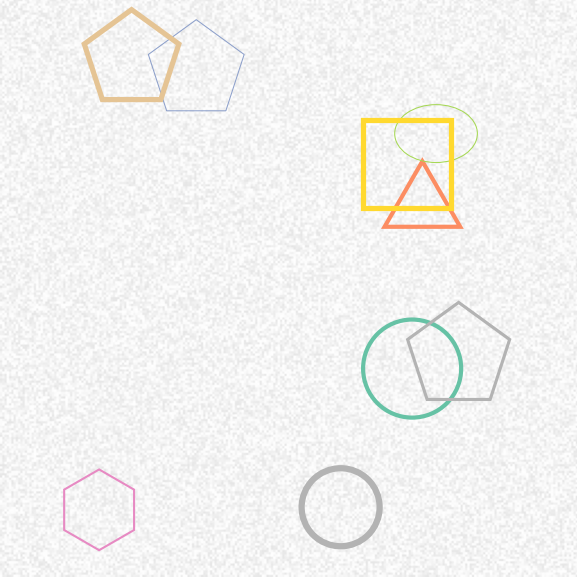[{"shape": "circle", "thickness": 2, "radius": 0.42, "center": [0.714, 0.361]}, {"shape": "triangle", "thickness": 2, "radius": 0.38, "center": [0.731, 0.644]}, {"shape": "pentagon", "thickness": 0.5, "radius": 0.44, "center": [0.34, 0.878]}, {"shape": "hexagon", "thickness": 1, "radius": 0.35, "center": [0.172, 0.116]}, {"shape": "oval", "thickness": 0.5, "radius": 0.36, "center": [0.755, 0.768]}, {"shape": "square", "thickness": 2.5, "radius": 0.38, "center": [0.705, 0.715]}, {"shape": "pentagon", "thickness": 2.5, "radius": 0.43, "center": [0.228, 0.896]}, {"shape": "circle", "thickness": 3, "radius": 0.34, "center": [0.59, 0.121]}, {"shape": "pentagon", "thickness": 1.5, "radius": 0.46, "center": [0.794, 0.383]}]